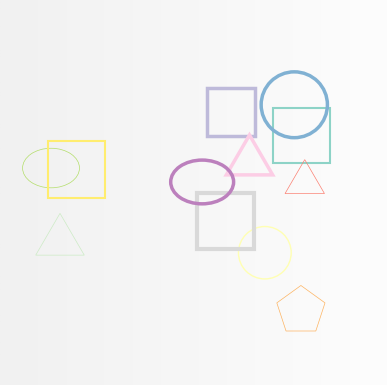[{"shape": "square", "thickness": 1.5, "radius": 0.36, "center": [0.778, 0.648]}, {"shape": "circle", "thickness": 1, "radius": 0.34, "center": [0.683, 0.344]}, {"shape": "square", "thickness": 2.5, "radius": 0.31, "center": [0.597, 0.708]}, {"shape": "triangle", "thickness": 0.5, "radius": 0.29, "center": [0.786, 0.527]}, {"shape": "circle", "thickness": 2.5, "radius": 0.43, "center": [0.759, 0.728]}, {"shape": "pentagon", "thickness": 0.5, "radius": 0.33, "center": [0.777, 0.193]}, {"shape": "oval", "thickness": 0.5, "radius": 0.37, "center": [0.132, 0.564]}, {"shape": "triangle", "thickness": 2.5, "radius": 0.35, "center": [0.644, 0.58]}, {"shape": "square", "thickness": 3, "radius": 0.37, "center": [0.583, 0.427]}, {"shape": "oval", "thickness": 2.5, "radius": 0.41, "center": [0.522, 0.527]}, {"shape": "triangle", "thickness": 0.5, "radius": 0.36, "center": [0.155, 0.373]}, {"shape": "square", "thickness": 1.5, "radius": 0.37, "center": [0.197, 0.56]}]